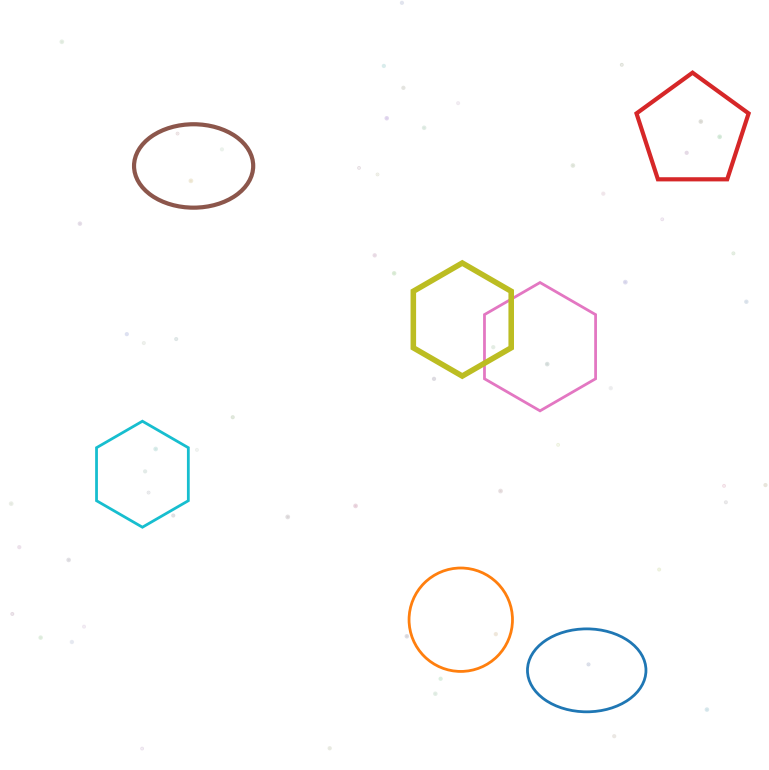[{"shape": "oval", "thickness": 1, "radius": 0.38, "center": [0.762, 0.129]}, {"shape": "circle", "thickness": 1, "radius": 0.34, "center": [0.598, 0.195]}, {"shape": "pentagon", "thickness": 1.5, "radius": 0.38, "center": [0.899, 0.829]}, {"shape": "oval", "thickness": 1.5, "radius": 0.39, "center": [0.251, 0.784]}, {"shape": "hexagon", "thickness": 1, "radius": 0.42, "center": [0.701, 0.55]}, {"shape": "hexagon", "thickness": 2, "radius": 0.37, "center": [0.6, 0.585]}, {"shape": "hexagon", "thickness": 1, "radius": 0.34, "center": [0.185, 0.384]}]